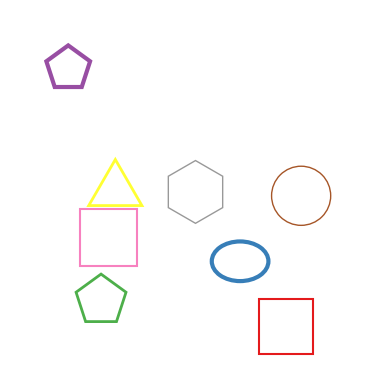[{"shape": "square", "thickness": 1.5, "radius": 0.35, "center": [0.744, 0.152]}, {"shape": "oval", "thickness": 3, "radius": 0.37, "center": [0.624, 0.321]}, {"shape": "pentagon", "thickness": 2, "radius": 0.34, "center": [0.262, 0.22]}, {"shape": "pentagon", "thickness": 3, "radius": 0.3, "center": [0.177, 0.822]}, {"shape": "triangle", "thickness": 2, "radius": 0.4, "center": [0.3, 0.506]}, {"shape": "circle", "thickness": 1, "radius": 0.38, "center": [0.782, 0.491]}, {"shape": "square", "thickness": 1.5, "radius": 0.37, "center": [0.282, 0.383]}, {"shape": "hexagon", "thickness": 1, "radius": 0.41, "center": [0.508, 0.501]}]